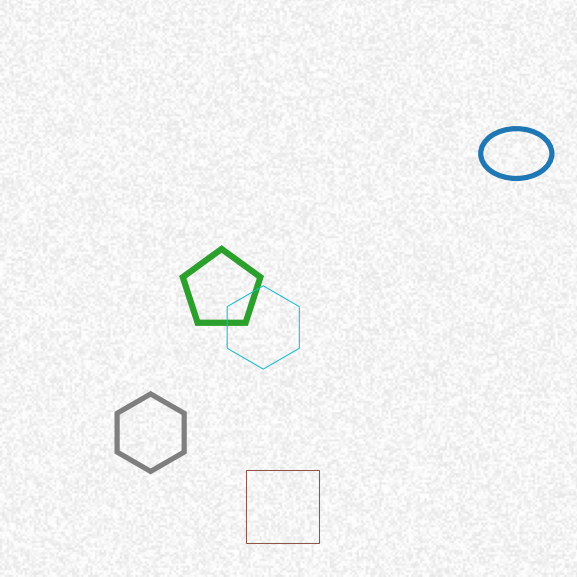[{"shape": "oval", "thickness": 2.5, "radius": 0.31, "center": [0.894, 0.733]}, {"shape": "pentagon", "thickness": 3, "radius": 0.35, "center": [0.384, 0.497]}, {"shape": "square", "thickness": 0.5, "radius": 0.31, "center": [0.489, 0.122]}, {"shape": "hexagon", "thickness": 2.5, "radius": 0.34, "center": [0.261, 0.25]}, {"shape": "hexagon", "thickness": 0.5, "radius": 0.36, "center": [0.456, 0.432]}]